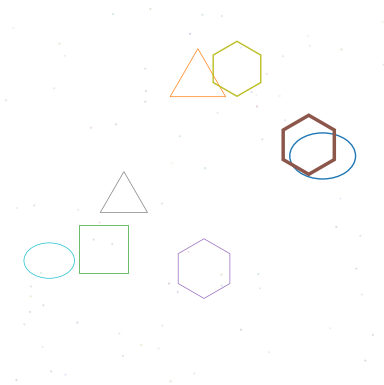[{"shape": "oval", "thickness": 1, "radius": 0.43, "center": [0.838, 0.595]}, {"shape": "triangle", "thickness": 0.5, "radius": 0.42, "center": [0.514, 0.79]}, {"shape": "square", "thickness": 0.5, "radius": 0.31, "center": [0.269, 0.354]}, {"shape": "hexagon", "thickness": 0.5, "radius": 0.39, "center": [0.53, 0.302]}, {"shape": "hexagon", "thickness": 2.5, "radius": 0.38, "center": [0.802, 0.624]}, {"shape": "triangle", "thickness": 0.5, "radius": 0.35, "center": [0.322, 0.483]}, {"shape": "hexagon", "thickness": 1, "radius": 0.36, "center": [0.616, 0.821]}, {"shape": "oval", "thickness": 0.5, "radius": 0.33, "center": [0.128, 0.323]}]